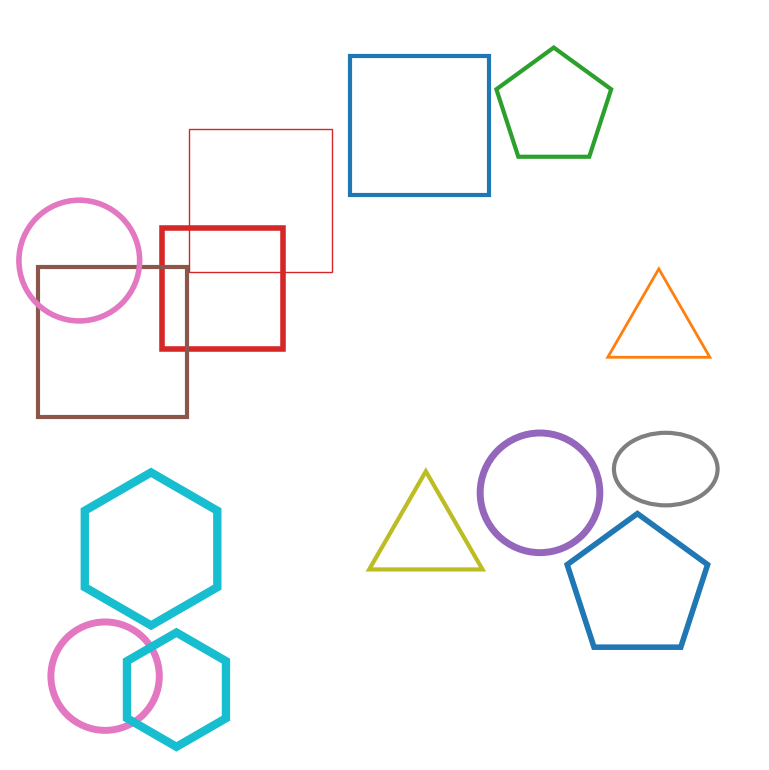[{"shape": "pentagon", "thickness": 2, "radius": 0.48, "center": [0.828, 0.237]}, {"shape": "square", "thickness": 1.5, "radius": 0.45, "center": [0.545, 0.837]}, {"shape": "triangle", "thickness": 1, "radius": 0.38, "center": [0.856, 0.574]}, {"shape": "pentagon", "thickness": 1.5, "radius": 0.39, "center": [0.719, 0.86]}, {"shape": "square", "thickness": 2, "radius": 0.39, "center": [0.289, 0.625]}, {"shape": "square", "thickness": 0.5, "radius": 0.46, "center": [0.339, 0.739]}, {"shape": "circle", "thickness": 2.5, "radius": 0.39, "center": [0.701, 0.36]}, {"shape": "square", "thickness": 1.5, "radius": 0.49, "center": [0.146, 0.556]}, {"shape": "circle", "thickness": 2.5, "radius": 0.35, "center": [0.137, 0.122]}, {"shape": "circle", "thickness": 2, "radius": 0.39, "center": [0.103, 0.662]}, {"shape": "oval", "thickness": 1.5, "radius": 0.34, "center": [0.865, 0.391]}, {"shape": "triangle", "thickness": 1.5, "radius": 0.42, "center": [0.553, 0.303]}, {"shape": "hexagon", "thickness": 3, "radius": 0.37, "center": [0.229, 0.104]}, {"shape": "hexagon", "thickness": 3, "radius": 0.5, "center": [0.196, 0.287]}]